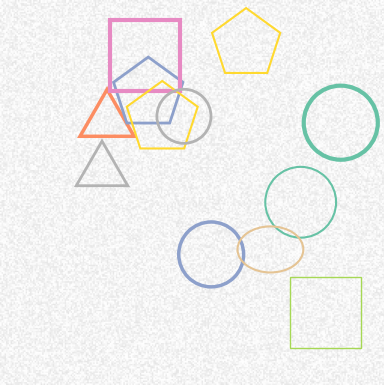[{"shape": "circle", "thickness": 3, "radius": 0.48, "center": [0.885, 0.681]}, {"shape": "circle", "thickness": 1.5, "radius": 0.46, "center": [0.781, 0.475]}, {"shape": "triangle", "thickness": 2.5, "radius": 0.41, "center": [0.278, 0.687]}, {"shape": "pentagon", "thickness": 2, "radius": 0.47, "center": [0.385, 0.757]}, {"shape": "circle", "thickness": 2.5, "radius": 0.42, "center": [0.549, 0.339]}, {"shape": "square", "thickness": 3, "radius": 0.46, "center": [0.377, 0.856]}, {"shape": "square", "thickness": 1, "radius": 0.47, "center": [0.845, 0.188]}, {"shape": "pentagon", "thickness": 1.5, "radius": 0.48, "center": [0.421, 0.693]}, {"shape": "pentagon", "thickness": 1.5, "radius": 0.47, "center": [0.639, 0.886]}, {"shape": "oval", "thickness": 1.5, "radius": 0.43, "center": [0.702, 0.352]}, {"shape": "circle", "thickness": 2, "radius": 0.35, "center": [0.478, 0.698]}, {"shape": "triangle", "thickness": 2, "radius": 0.39, "center": [0.265, 0.556]}]